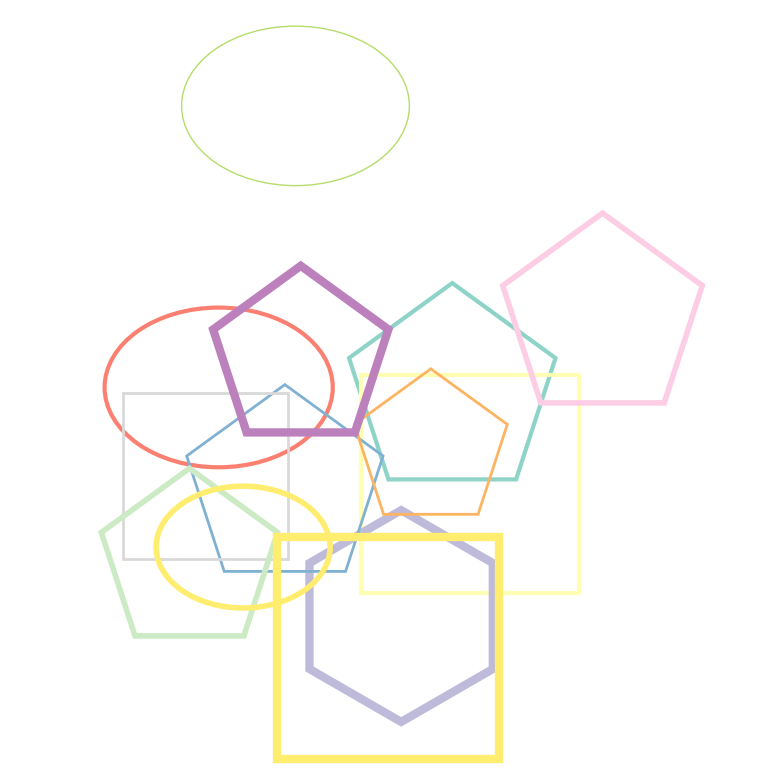[{"shape": "pentagon", "thickness": 1.5, "radius": 0.7, "center": [0.587, 0.491]}, {"shape": "square", "thickness": 1.5, "radius": 0.71, "center": [0.61, 0.371]}, {"shape": "hexagon", "thickness": 3, "radius": 0.69, "center": [0.521, 0.2]}, {"shape": "oval", "thickness": 1.5, "radius": 0.74, "center": [0.284, 0.497]}, {"shape": "pentagon", "thickness": 1, "radius": 0.67, "center": [0.37, 0.366]}, {"shape": "pentagon", "thickness": 1, "radius": 0.52, "center": [0.56, 0.417]}, {"shape": "oval", "thickness": 0.5, "radius": 0.74, "center": [0.384, 0.863]}, {"shape": "pentagon", "thickness": 2, "radius": 0.68, "center": [0.783, 0.587]}, {"shape": "square", "thickness": 1, "radius": 0.54, "center": [0.267, 0.382]}, {"shape": "pentagon", "thickness": 3, "radius": 0.6, "center": [0.391, 0.535]}, {"shape": "pentagon", "thickness": 2, "radius": 0.6, "center": [0.246, 0.271]}, {"shape": "oval", "thickness": 2, "radius": 0.57, "center": [0.316, 0.29]}, {"shape": "square", "thickness": 3, "radius": 0.72, "center": [0.504, 0.158]}]